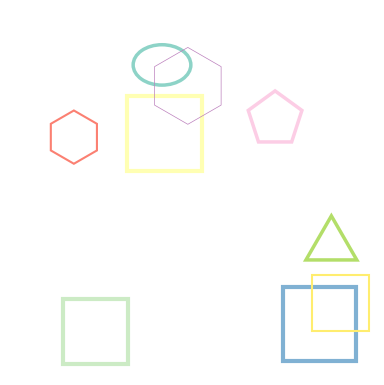[{"shape": "oval", "thickness": 2.5, "radius": 0.37, "center": [0.421, 0.831]}, {"shape": "square", "thickness": 3, "radius": 0.49, "center": [0.428, 0.653]}, {"shape": "hexagon", "thickness": 1.5, "radius": 0.35, "center": [0.192, 0.644]}, {"shape": "square", "thickness": 3, "radius": 0.48, "center": [0.83, 0.159]}, {"shape": "triangle", "thickness": 2.5, "radius": 0.38, "center": [0.861, 0.363]}, {"shape": "pentagon", "thickness": 2.5, "radius": 0.37, "center": [0.714, 0.691]}, {"shape": "hexagon", "thickness": 0.5, "radius": 0.5, "center": [0.488, 0.777]}, {"shape": "square", "thickness": 3, "radius": 0.42, "center": [0.247, 0.139]}, {"shape": "square", "thickness": 1.5, "radius": 0.37, "center": [0.885, 0.213]}]